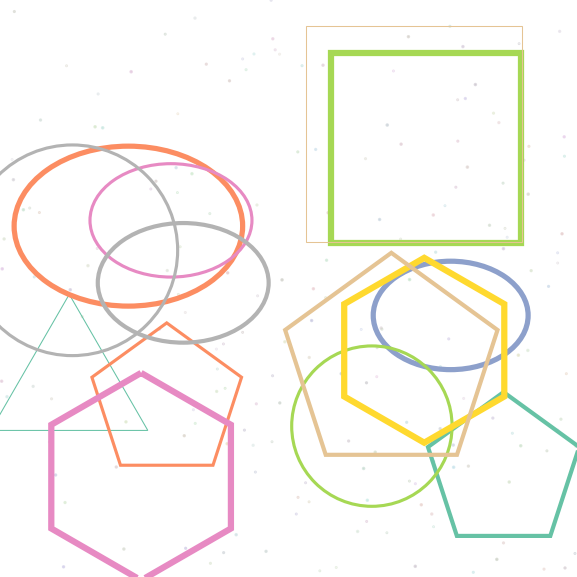[{"shape": "triangle", "thickness": 0.5, "radius": 0.79, "center": [0.12, 0.332]}, {"shape": "pentagon", "thickness": 2, "radius": 0.69, "center": [0.872, 0.183]}, {"shape": "pentagon", "thickness": 1.5, "radius": 0.68, "center": [0.289, 0.304]}, {"shape": "oval", "thickness": 2.5, "radius": 0.99, "center": [0.222, 0.608]}, {"shape": "oval", "thickness": 2.5, "radius": 0.67, "center": [0.78, 0.453]}, {"shape": "hexagon", "thickness": 3, "radius": 0.9, "center": [0.244, 0.174]}, {"shape": "oval", "thickness": 1.5, "radius": 0.7, "center": [0.296, 0.618]}, {"shape": "circle", "thickness": 1.5, "radius": 0.69, "center": [0.644, 0.261]}, {"shape": "square", "thickness": 3, "radius": 0.82, "center": [0.738, 0.743]}, {"shape": "hexagon", "thickness": 3, "radius": 0.8, "center": [0.735, 0.393]}, {"shape": "square", "thickness": 0.5, "radius": 0.94, "center": [0.717, 0.768]}, {"shape": "pentagon", "thickness": 2, "radius": 0.97, "center": [0.678, 0.368]}, {"shape": "oval", "thickness": 2, "radius": 0.74, "center": [0.317, 0.509]}, {"shape": "circle", "thickness": 1.5, "radius": 0.91, "center": [0.125, 0.566]}]